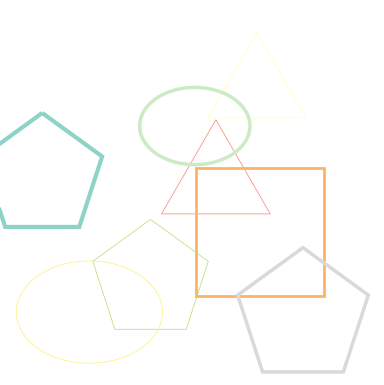[{"shape": "pentagon", "thickness": 3, "radius": 0.82, "center": [0.11, 0.543]}, {"shape": "triangle", "thickness": 0.5, "radius": 0.74, "center": [0.667, 0.767]}, {"shape": "triangle", "thickness": 0.5, "radius": 0.82, "center": [0.561, 0.526]}, {"shape": "square", "thickness": 2, "radius": 0.83, "center": [0.675, 0.397]}, {"shape": "pentagon", "thickness": 0.5, "radius": 0.79, "center": [0.391, 0.272]}, {"shape": "pentagon", "thickness": 2.5, "radius": 0.89, "center": [0.787, 0.178]}, {"shape": "oval", "thickness": 2.5, "radius": 0.72, "center": [0.506, 0.673]}, {"shape": "oval", "thickness": 0.5, "radius": 0.95, "center": [0.232, 0.189]}]